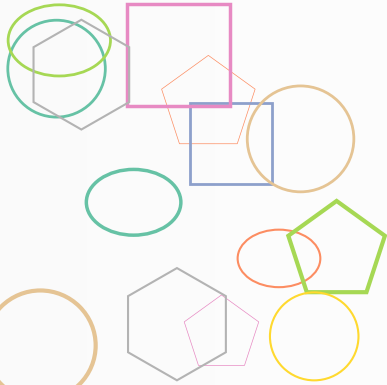[{"shape": "circle", "thickness": 2, "radius": 0.63, "center": [0.146, 0.822]}, {"shape": "oval", "thickness": 2.5, "radius": 0.61, "center": [0.345, 0.475]}, {"shape": "oval", "thickness": 1.5, "radius": 0.53, "center": [0.72, 0.329]}, {"shape": "pentagon", "thickness": 0.5, "radius": 0.63, "center": [0.538, 0.729]}, {"shape": "square", "thickness": 2, "radius": 0.53, "center": [0.596, 0.626]}, {"shape": "pentagon", "thickness": 0.5, "radius": 0.51, "center": [0.572, 0.133]}, {"shape": "square", "thickness": 2.5, "radius": 0.66, "center": [0.461, 0.856]}, {"shape": "oval", "thickness": 2, "radius": 0.66, "center": [0.153, 0.895]}, {"shape": "pentagon", "thickness": 3, "radius": 0.66, "center": [0.869, 0.347]}, {"shape": "circle", "thickness": 1.5, "radius": 0.57, "center": [0.811, 0.126]}, {"shape": "circle", "thickness": 2, "radius": 0.69, "center": [0.776, 0.639]}, {"shape": "circle", "thickness": 3, "radius": 0.71, "center": [0.104, 0.103]}, {"shape": "hexagon", "thickness": 1.5, "radius": 0.71, "center": [0.21, 0.806]}, {"shape": "hexagon", "thickness": 1.5, "radius": 0.73, "center": [0.457, 0.158]}]